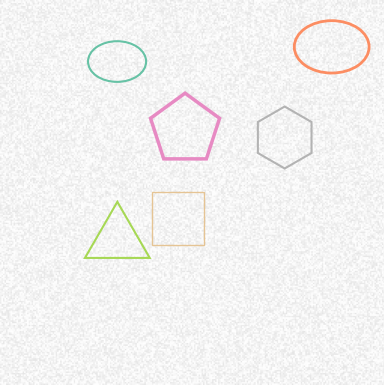[{"shape": "oval", "thickness": 1.5, "radius": 0.38, "center": [0.304, 0.84]}, {"shape": "oval", "thickness": 2, "radius": 0.49, "center": [0.862, 0.878]}, {"shape": "pentagon", "thickness": 2.5, "radius": 0.47, "center": [0.481, 0.664]}, {"shape": "triangle", "thickness": 1.5, "radius": 0.49, "center": [0.305, 0.379]}, {"shape": "square", "thickness": 1, "radius": 0.34, "center": [0.462, 0.432]}, {"shape": "hexagon", "thickness": 1.5, "radius": 0.4, "center": [0.739, 0.643]}]